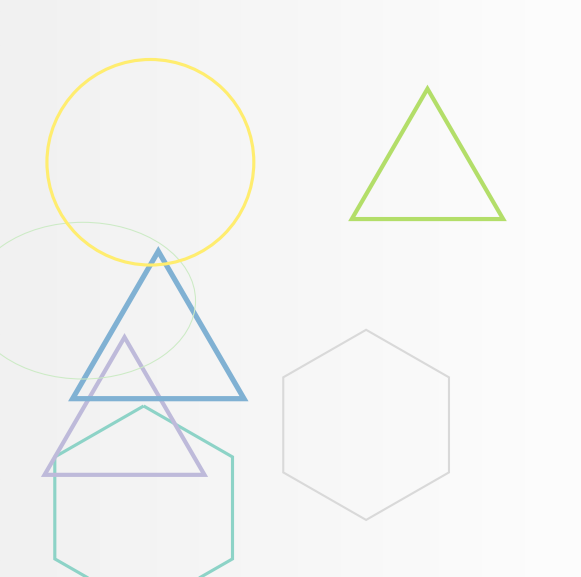[{"shape": "hexagon", "thickness": 1.5, "radius": 0.88, "center": [0.247, 0.12]}, {"shape": "triangle", "thickness": 2, "radius": 0.79, "center": [0.214, 0.256]}, {"shape": "triangle", "thickness": 2.5, "radius": 0.85, "center": [0.272, 0.394]}, {"shape": "triangle", "thickness": 2, "radius": 0.75, "center": [0.735, 0.695]}, {"shape": "hexagon", "thickness": 1, "radius": 0.82, "center": [0.63, 0.263]}, {"shape": "oval", "thickness": 0.5, "radius": 0.97, "center": [0.143, 0.479]}, {"shape": "circle", "thickness": 1.5, "radius": 0.89, "center": [0.259, 0.718]}]